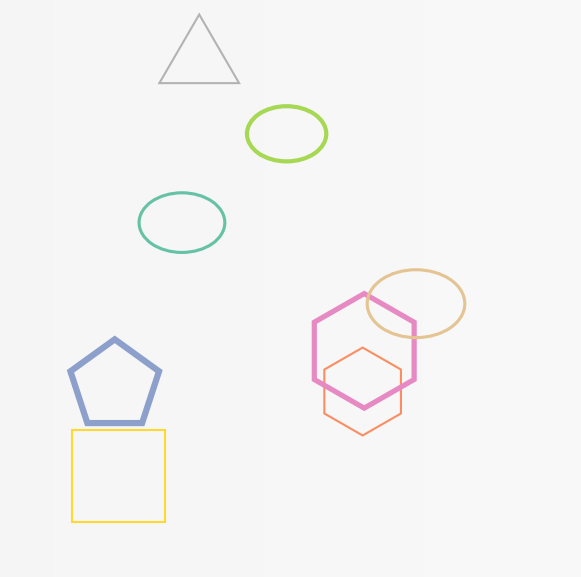[{"shape": "oval", "thickness": 1.5, "radius": 0.37, "center": [0.313, 0.614]}, {"shape": "hexagon", "thickness": 1, "radius": 0.38, "center": [0.624, 0.321]}, {"shape": "pentagon", "thickness": 3, "radius": 0.4, "center": [0.197, 0.331]}, {"shape": "hexagon", "thickness": 2.5, "radius": 0.5, "center": [0.627, 0.392]}, {"shape": "oval", "thickness": 2, "radius": 0.34, "center": [0.493, 0.767]}, {"shape": "square", "thickness": 1, "radius": 0.4, "center": [0.204, 0.175]}, {"shape": "oval", "thickness": 1.5, "radius": 0.42, "center": [0.716, 0.473]}, {"shape": "triangle", "thickness": 1, "radius": 0.4, "center": [0.343, 0.895]}]